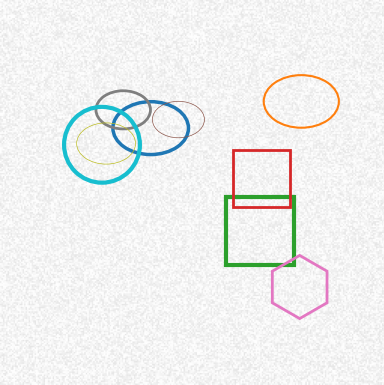[{"shape": "oval", "thickness": 2.5, "radius": 0.49, "center": [0.391, 0.667]}, {"shape": "oval", "thickness": 1.5, "radius": 0.49, "center": [0.783, 0.737]}, {"shape": "square", "thickness": 3, "radius": 0.45, "center": [0.675, 0.4]}, {"shape": "square", "thickness": 2, "radius": 0.37, "center": [0.68, 0.537]}, {"shape": "oval", "thickness": 0.5, "radius": 0.34, "center": [0.463, 0.69]}, {"shape": "hexagon", "thickness": 2, "radius": 0.41, "center": [0.778, 0.255]}, {"shape": "oval", "thickness": 2, "radius": 0.35, "center": [0.32, 0.715]}, {"shape": "oval", "thickness": 0.5, "radius": 0.38, "center": [0.276, 0.627]}, {"shape": "circle", "thickness": 3, "radius": 0.49, "center": [0.265, 0.624]}]